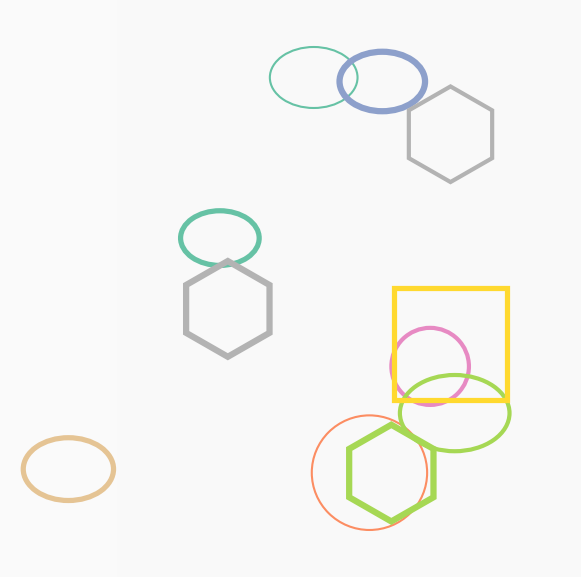[{"shape": "oval", "thickness": 1, "radius": 0.38, "center": [0.54, 0.865]}, {"shape": "oval", "thickness": 2.5, "radius": 0.34, "center": [0.378, 0.587]}, {"shape": "circle", "thickness": 1, "radius": 0.5, "center": [0.636, 0.181]}, {"shape": "oval", "thickness": 3, "radius": 0.37, "center": [0.658, 0.858]}, {"shape": "circle", "thickness": 2, "radius": 0.33, "center": [0.74, 0.365]}, {"shape": "hexagon", "thickness": 3, "radius": 0.42, "center": [0.673, 0.18]}, {"shape": "oval", "thickness": 2, "radius": 0.47, "center": [0.782, 0.284]}, {"shape": "square", "thickness": 2.5, "radius": 0.49, "center": [0.776, 0.403]}, {"shape": "oval", "thickness": 2.5, "radius": 0.39, "center": [0.118, 0.187]}, {"shape": "hexagon", "thickness": 3, "radius": 0.41, "center": [0.392, 0.464]}, {"shape": "hexagon", "thickness": 2, "radius": 0.41, "center": [0.775, 0.767]}]